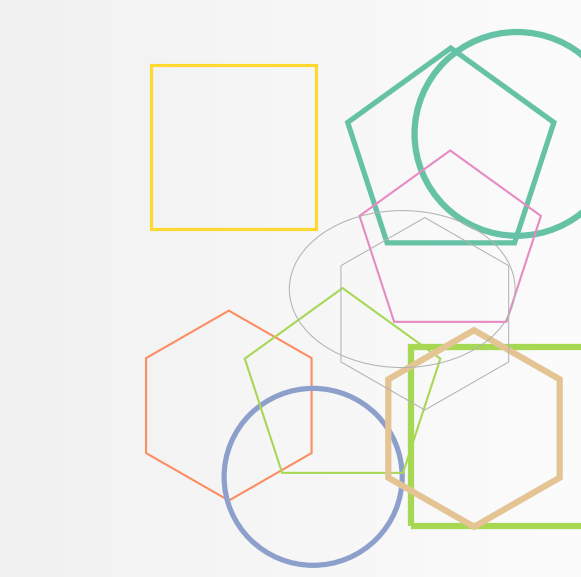[{"shape": "pentagon", "thickness": 2.5, "radius": 0.93, "center": [0.776, 0.729]}, {"shape": "circle", "thickness": 3, "radius": 0.88, "center": [0.89, 0.767]}, {"shape": "hexagon", "thickness": 1, "radius": 0.82, "center": [0.394, 0.297]}, {"shape": "circle", "thickness": 2.5, "radius": 0.77, "center": [0.539, 0.173]}, {"shape": "pentagon", "thickness": 1, "radius": 0.82, "center": [0.775, 0.575]}, {"shape": "pentagon", "thickness": 1, "radius": 0.88, "center": [0.589, 0.323]}, {"shape": "square", "thickness": 3, "radius": 0.78, "center": [0.862, 0.243]}, {"shape": "square", "thickness": 1.5, "radius": 0.71, "center": [0.402, 0.744]}, {"shape": "hexagon", "thickness": 3, "radius": 0.85, "center": [0.815, 0.257]}, {"shape": "oval", "thickness": 0.5, "radius": 0.97, "center": [0.692, 0.499]}, {"shape": "hexagon", "thickness": 0.5, "radius": 0.83, "center": [0.731, 0.456]}]